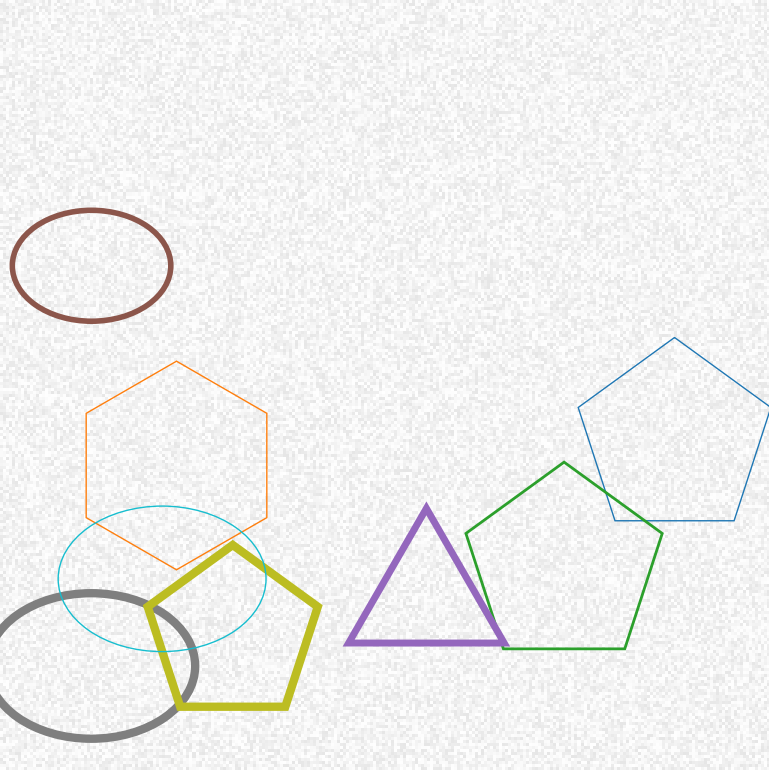[{"shape": "pentagon", "thickness": 0.5, "radius": 0.66, "center": [0.876, 0.43]}, {"shape": "hexagon", "thickness": 0.5, "radius": 0.68, "center": [0.229, 0.395]}, {"shape": "pentagon", "thickness": 1, "radius": 0.67, "center": [0.733, 0.266]}, {"shape": "triangle", "thickness": 2.5, "radius": 0.58, "center": [0.554, 0.223]}, {"shape": "oval", "thickness": 2, "radius": 0.51, "center": [0.119, 0.655]}, {"shape": "oval", "thickness": 3, "radius": 0.68, "center": [0.118, 0.135]}, {"shape": "pentagon", "thickness": 3, "radius": 0.58, "center": [0.302, 0.176]}, {"shape": "oval", "thickness": 0.5, "radius": 0.67, "center": [0.211, 0.248]}]